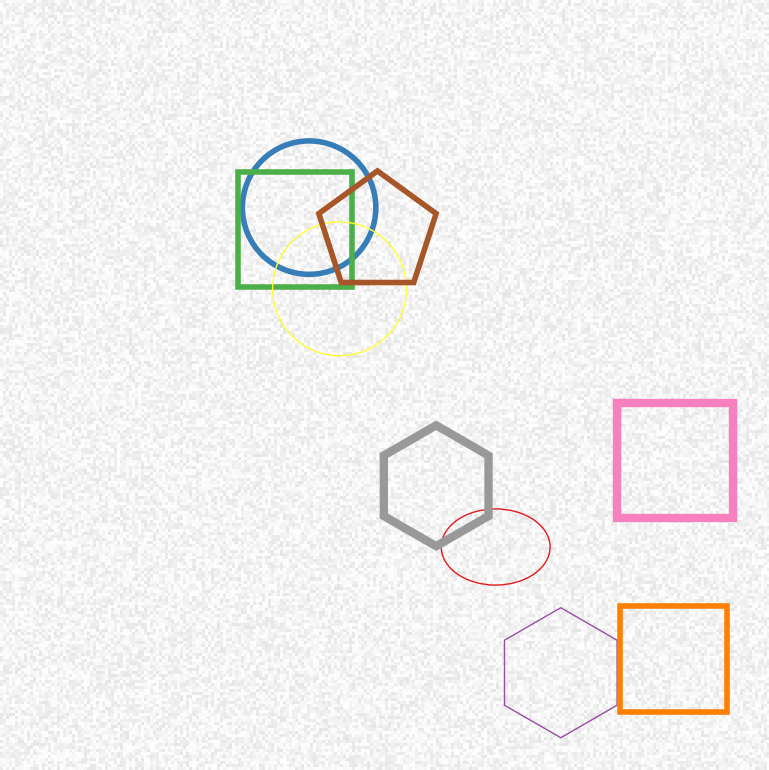[{"shape": "oval", "thickness": 0.5, "radius": 0.35, "center": [0.644, 0.29]}, {"shape": "circle", "thickness": 2, "radius": 0.43, "center": [0.401, 0.73]}, {"shape": "square", "thickness": 2, "radius": 0.37, "center": [0.383, 0.702]}, {"shape": "hexagon", "thickness": 0.5, "radius": 0.42, "center": [0.728, 0.126]}, {"shape": "square", "thickness": 2, "radius": 0.35, "center": [0.875, 0.144]}, {"shape": "circle", "thickness": 0.5, "radius": 0.43, "center": [0.441, 0.625]}, {"shape": "pentagon", "thickness": 2, "radius": 0.4, "center": [0.49, 0.698]}, {"shape": "square", "thickness": 3, "radius": 0.38, "center": [0.877, 0.402]}, {"shape": "hexagon", "thickness": 3, "radius": 0.39, "center": [0.566, 0.369]}]